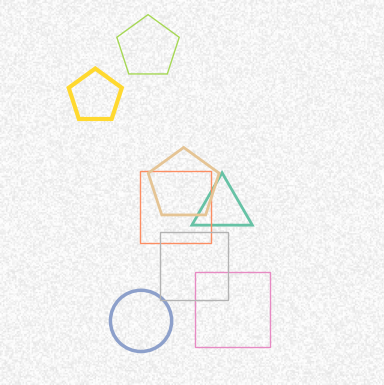[{"shape": "triangle", "thickness": 2, "radius": 0.45, "center": [0.577, 0.461]}, {"shape": "square", "thickness": 1, "radius": 0.46, "center": [0.456, 0.463]}, {"shape": "circle", "thickness": 2.5, "radius": 0.4, "center": [0.366, 0.167]}, {"shape": "square", "thickness": 1, "radius": 0.49, "center": [0.604, 0.197]}, {"shape": "pentagon", "thickness": 1, "radius": 0.43, "center": [0.385, 0.877]}, {"shape": "pentagon", "thickness": 3, "radius": 0.36, "center": [0.247, 0.75]}, {"shape": "pentagon", "thickness": 2, "radius": 0.48, "center": [0.477, 0.52]}, {"shape": "square", "thickness": 1, "radius": 0.44, "center": [0.505, 0.308]}]